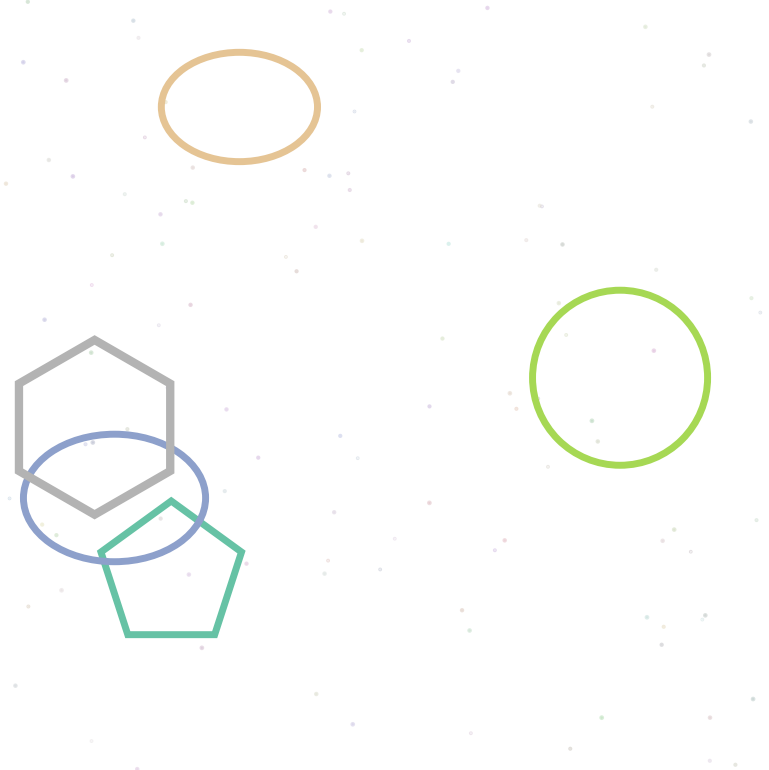[{"shape": "pentagon", "thickness": 2.5, "radius": 0.48, "center": [0.222, 0.253]}, {"shape": "oval", "thickness": 2.5, "radius": 0.59, "center": [0.149, 0.353]}, {"shape": "circle", "thickness": 2.5, "radius": 0.57, "center": [0.805, 0.509]}, {"shape": "oval", "thickness": 2.5, "radius": 0.51, "center": [0.311, 0.861]}, {"shape": "hexagon", "thickness": 3, "radius": 0.57, "center": [0.123, 0.445]}]